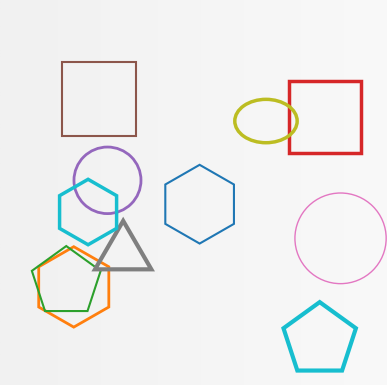[{"shape": "hexagon", "thickness": 1.5, "radius": 0.51, "center": [0.515, 0.47]}, {"shape": "hexagon", "thickness": 2, "radius": 0.52, "center": [0.19, 0.255]}, {"shape": "pentagon", "thickness": 1.5, "radius": 0.47, "center": [0.171, 0.268]}, {"shape": "square", "thickness": 2.5, "radius": 0.47, "center": [0.839, 0.697]}, {"shape": "circle", "thickness": 2, "radius": 0.43, "center": [0.277, 0.532]}, {"shape": "square", "thickness": 1.5, "radius": 0.48, "center": [0.256, 0.743]}, {"shape": "circle", "thickness": 1, "radius": 0.59, "center": [0.879, 0.381]}, {"shape": "triangle", "thickness": 3, "radius": 0.42, "center": [0.318, 0.342]}, {"shape": "oval", "thickness": 2.5, "radius": 0.4, "center": [0.686, 0.686]}, {"shape": "pentagon", "thickness": 3, "radius": 0.49, "center": [0.825, 0.117]}, {"shape": "hexagon", "thickness": 2.5, "radius": 0.42, "center": [0.227, 0.449]}]